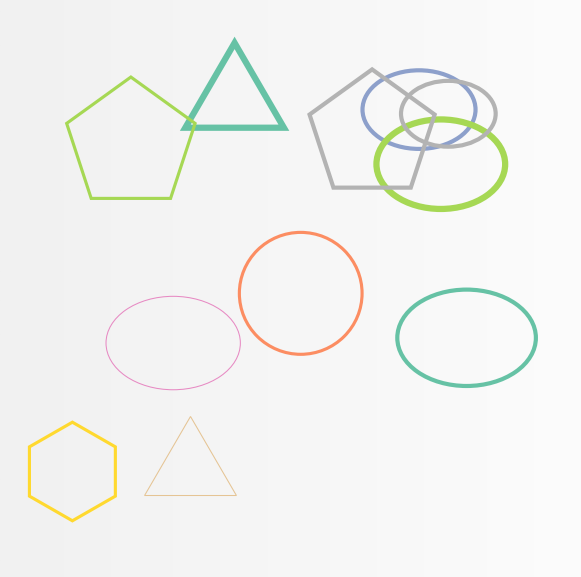[{"shape": "oval", "thickness": 2, "radius": 0.6, "center": [0.803, 0.414]}, {"shape": "triangle", "thickness": 3, "radius": 0.49, "center": [0.404, 0.827]}, {"shape": "circle", "thickness": 1.5, "radius": 0.53, "center": [0.517, 0.491]}, {"shape": "oval", "thickness": 2, "radius": 0.49, "center": [0.721, 0.809]}, {"shape": "oval", "thickness": 0.5, "radius": 0.58, "center": [0.298, 0.405]}, {"shape": "pentagon", "thickness": 1.5, "radius": 0.58, "center": [0.225, 0.75]}, {"shape": "oval", "thickness": 3, "radius": 0.55, "center": [0.758, 0.715]}, {"shape": "hexagon", "thickness": 1.5, "radius": 0.43, "center": [0.125, 0.183]}, {"shape": "triangle", "thickness": 0.5, "radius": 0.46, "center": [0.328, 0.187]}, {"shape": "pentagon", "thickness": 2, "radius": 0.57, "center": [0.64, 0.766]}, {"shape": "oval", "thickness": 2, "radius": 0.41, "center": [0.771, 0.802]}]